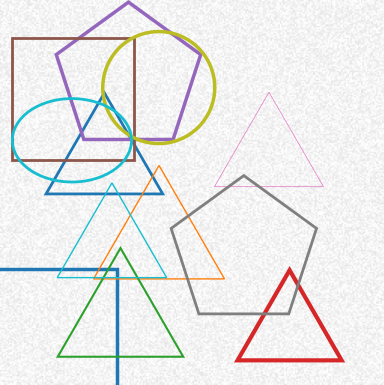[{"shape": "triangle", "thickness": 2, "radius": 0.87, "center": [0.271, 0.584]}, {"shape": "square", "thickness": 2.5, "radius": 0.79, "center": [0.144, 0.142]}, {"shape": "triangle", "thickness": 1, "radius": 0.98, "center": [0.413, 0.374]}, {"shape": "triangle", "thickness": 1.5, "radius": 0.94, "center": [0.313, 0.167]}, {"shape": "triangle", "thickness": 3, "radius": 0.78, "center": [0.752, 0.142]}, {"shape": "pentagon", "thickness": 2.5, "radius": 0.99, "center": [0.334, 0.797]}, {"shape": "square", "thickness": 2, "radius": 0.79, "center": [0.189, 0.743]}, {"shape": "triangle", "thickness": 0.5, "radius": 0.82, "center": [0.699, 0.597]}, {"shape": "pentagon", "thickness": 2, "radius": 0.99, "center": [0.633, 0.345]}, {"shape": "circle", "thickness": 2.5, "radius": 0.73, "center": [0.412, 0.773]}, {"shape": "oval", "thickness": 2, "radius": 0.77, "center": [0.187, 0.636]}, {"shape": "triangle", "thickness": 1, "radius": 0.82, "center": [0.291, 0.361]}]